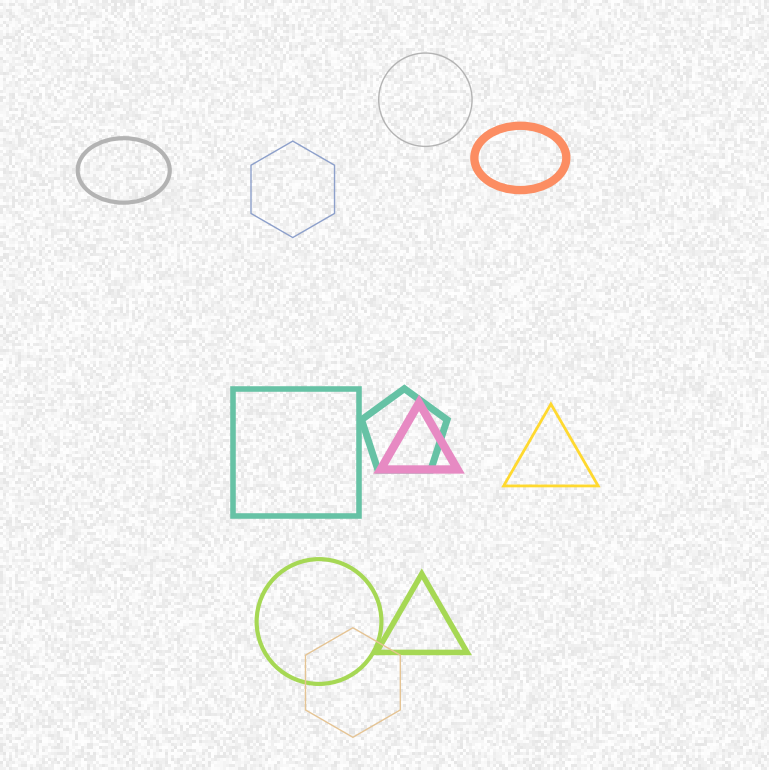[{"shape": "square", "thickness": 2, "radius": 0.41, "center": [0.384, 0.412]}, {"shape": "pentagon", "thickness": 2.5, "radius": 0.29, "center": [0.525, 0.437]}, {"shape": "oval", "thickness": 3, "radius": 0.3, "center": [0.676, 0.795]}, {"shape": "hexagon", "thickness": 0.5, "radius": 0.31, "center": [0.38, 0.754]}, {"shape": "triangle", "thickness": 3, "radius": 0.29, "center": [0.544, 0.419]}, {"shape": "triangle", "thickness": 2, "radius": 0.34, "center": [0.548, 0.187]}, {"shape": "circle", "thickness": 1.5, "radius": 0.41, "center": [0.414, 0.193]}, {"shape": "triangle", "thickness": 1, "radius": 0.35, "center": [0.715, 0.404]}, {"shape": "hexagon", "thickness": 0.5, "radius": 0.36, "center": [0.458, 0.114]}, {"shape": "circle", "thickness": 0.5, "radius": 0.3, "center": [0.552, 0.87]}, {"shape": "oval", "thickness": 1.5, "radius": 0.3, "center": [0.161, 0.779]}]